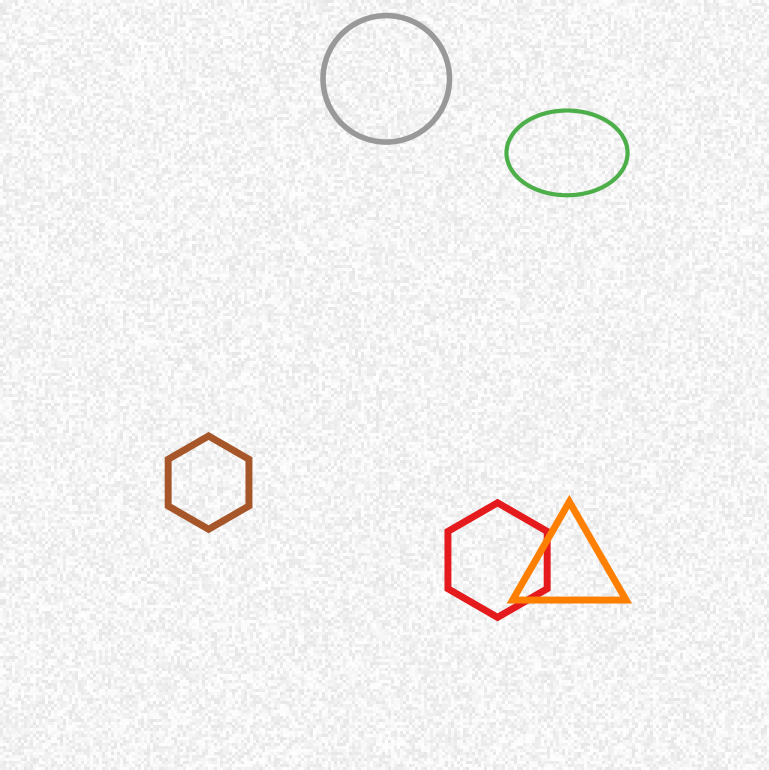[{"shape": "hexagon", "thickness": 2.5, "radius": 0.37, "center": [0.646, 0.273]}, {"shape": "oval", "thickness": 1.5, "radius": 0.39, "center": [0.736, 0.801]}, {"shape": "triangle", "thickness": 2.5, "radius": 0.43, "center": [0.739, 0.263]}, {"shape": "hexagon", "thickness": 2.5, "radius": 0.3, "center": [0.271, 0.373]}, {"shape": "circle", "thickness": 2, "radius": 0.41, "center": [0.502, 0.898]}]